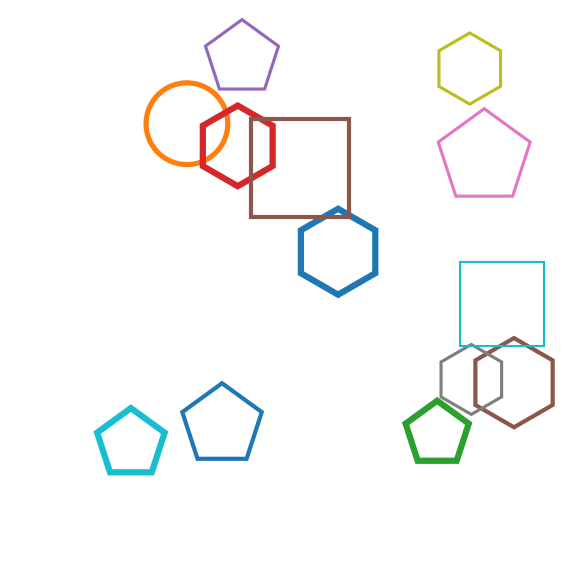[{"shape": "hexagon", "thickness": 3, "radius": 0.37, "center": [0.585, 0.563]}, {"shape": "pentagon", "thickness": 2, "radius": 0.36, "center": [0.384, 0.263]}, {"shape": "circle", "thickness": 2.5, "radius": 0.35, "center": [0.324, 0.785]}, {"shape": "pentagon", "thickness": 3, "radius": 0.29, "center": [0.757, 0.248]}, {"shape": "hexagon", "thickness": 3, "radius": 0.35, "center": [0.412, 0.747]}, {"shape": "pentagon", "thickness": 1.5, "radius": 0.33, "center": [0.419, 0.899]}, {"shape": "square", "thickness": 2, "radius": 0.42, "center": [0.52, 0.709]}, {"shape": "hexagon", "thickness": 2, "radius": 0.39, "center": [0.89, 0.337]}, {"shape": "pentagon", "thickness": 1.5, "radius": 0.42, "center": [0.839, 0.727]}, {"shape": "hexagon", "thickness": 1.5, "radius": 0.3, "center": [0.816, 0.342]}, {"shape": "hexagon", "thickness": 1.5, "radius": 0.31, "center": [0.813, 0.88]}, {"shape": "pentagon", "thickness": 3, "radius": 0.31, "center": [0.227, 0.231]}, {"shape": "square", "thickness": 1, "radius": 0.37, "center": [0.869, 0.473]}]